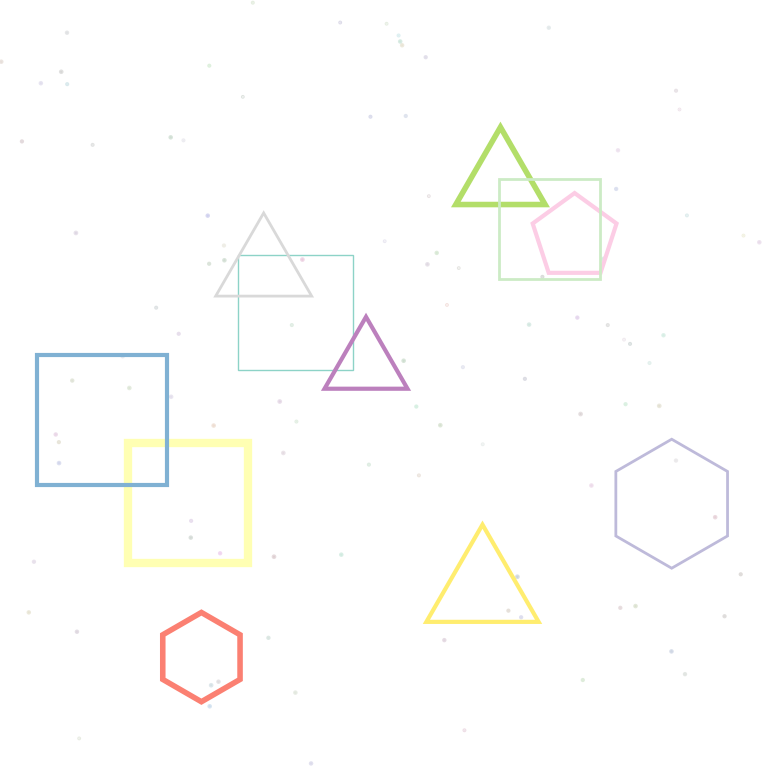[{"shape": "square", "thickness": 0.5, "radius": 0.37, "center": [0.384, 0.594]}, {"shape": "square", "thickness": 3, "radius": 0.39, "center": [0.244, 0.347]}, {"shape": "hexagon", "thickness": 1, "radius": 0.42, "center": [0.872, 0.346]}, {"shape": "hexagon", "thickness": 2, "radius": 0.29, "center": [0.262, 0.147]}, {"shape": "square", "thickness": 1.5, "radius": 0.42, "center": [0.132, 0.454]}, {"shape": "triangle", "thickness": 2, "radius": 0.33, "center": [0.65, 0.768]}, {"shape": "pentagon", "thickness": 1.5, "radius": 0.29, "center": [0.746, 0.692]}, {"shape": "triangle", "thickness": 1, "radius": 0.36, "center": [0.342, 0.651]}, {"shape": "triangle", "thickness": 1.5, "radius": 0.31, "center": [0.475, 0.526]}, {"shape": "square", "thickness": 1, "radius": 0.33, "center": [0.714, 0.703]}, {"shape": "triangle", "thickness": 1.5, "radius": 0.42, "center": [0.627, 0.234]}]